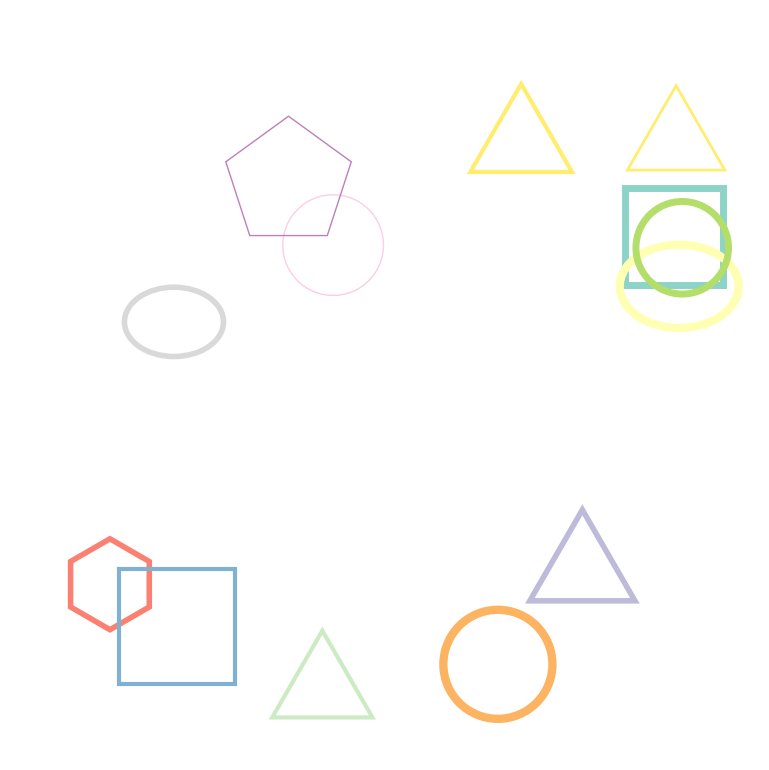[{"shape": "square", "thickness": 2.5, "radius": 0.32, "center": [0.875, 0.693]}, {"shape": "oval", "thickness": 3, "radius": 0.39, "center": [0.882, 0.628]}, {"shape": "triangle", "thickness": 2, "radius": 0.39, "center": [0.756, 0.259]}, {"shape": "hexagon", "thickness": 2, "radius": 0.3, "center": [0.143, 0.241]}, {"shape": "square", "thickness": 1.5, "radius": 0.38, "center": [0.23, 0.186]}, {"shape": "circle", "thickness": 3, "radius": 0.35, "center": [0.647, 0.137]}, {"shape": "circle", "thickness": 2.5, "radius": 0.3, "center": [0.886, 0.678]}, {"shape": "circle", "thickness": 0.5, "radius": 0.33, "center": [0.433, 0.682]}, {"shape": "oval", "thickness": 2, "radius": 0.32, "center": [0.226, 0.582]}, {"shape": "pentagon", "thickness": 0.5, "radius": 0.43, "center": [0.375, 0.763]}, {"shape": "triangle", "thickness": 1.5, "radius": 0.38, "center": [0.419, 0.106]}, {"shape": "triangle", "thickness": 1, "radius": 0.37, "center": [0.878, 0.816]}, {"shape": "triangle", "thickness": 1.5, "radius": 0.38, "center": [0.677, 0.815]}]